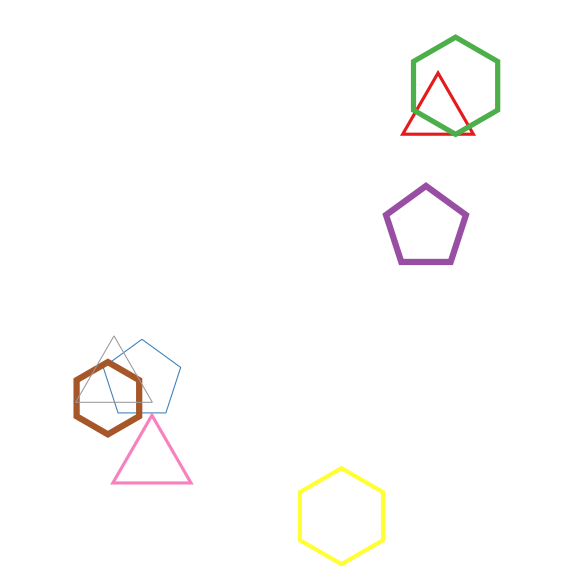[{"shape": "triangle", "thickness": 1.5, "radius": 0.35, "center": [0.758, 0.802]}, {"shape": "pentagon", "thickness": 0.5, "radius": 0.35, "center": [0.246, 0.341]}, {"shape": "hexagon", "thickness": 2.5, "radius": 0.42, "center": [0.789, 0.851]}, {"shape": "pentagon", "thickness": 3, "radius": 0.36, "center": [0.738, 0.604]}, {"shape": "hexagon", "thickness": 2, "radius": 0.42, "center": [0.591, 0.105]}, {"shape": "hexagon", "thickness": 3, "radius": 0.31, "center": [0.187, 0.31]}, {"shape": "triangle", "thickness": 1.5, "radius": 0.39, "center": [0.263, 0.202]}, {"shape": "triangle", "thickness": 0.5, "radius": 0.38, "center": [0.197, 0.341]}]